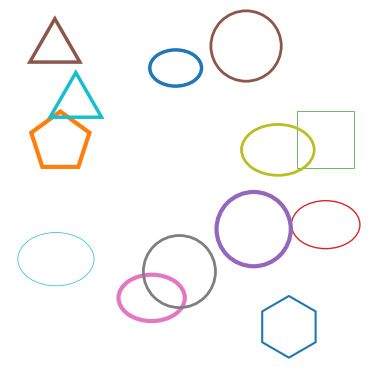[{"shape": "hexagon", "thickness": 1.5, "radius": 0.4, "center": [0.75, 0.151]}, {"shape": "oval", "thickness": 2.5, "radius": 0.34, "center": [0.456, 0.823]}, {"shape": "pentagon", "thickness": 3, "radius": 0.4, "center": [0.157, 0.631]}, {"shape": "square", "thickness": 0.5, "radius": 0.37, "center": [0.845, 0.639]}, {"shape": "oval", "thickness": 1, "radius": 0.44, "center": [0.846, 0.416]}, {"shape": "circle", "thickness": 3, "radius": 0.48, "center": [0.659, 0.405]}, {"shape": "circle", "thickness": 2, "radius": 0.46, "center": [0.639, 0.88]}, {"shape": "triangle", "thickness": 2.5, "radius": 0.38, "center": [0.142, 0.876]}, {"shape": "oval", "thickness": 3, "radius": 0.43, "center": [0.394, 0.226]}, {"shape": "circle", "thickness": 2, "radius": 0.47, "center": [0.466, 0.295]}, {"shape": "oval", "thickness": 2, "radius": 0.47, "center": [0.722, 0.611]}, {"shape": "triangle", "thickness": 2.5, "radius": 0.39, "center": [0.197, 0.734]}, {"shape": "oval", "thickness": 0.5, "radius": 0.49, "center": [0.145, 0.327]}]